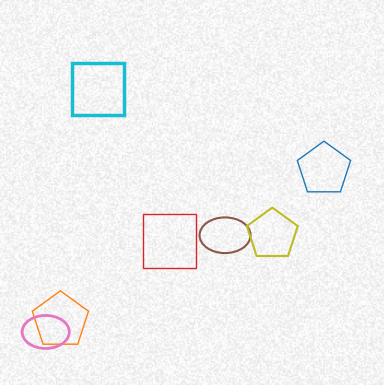[{"shape": "pentagon", "thickness": 1, "radius": 0.36, "center": [0.841, 0.561]}, {"shape": "pentagon", "thickness": 1, "radius": 0.38, "center": [0.157, 0.168]}, {"shape": "square", "thickness": 1, "radius": 0.35, "center": [0.441, 0.374]}, {"shape": "oval", "thickness": 1.5, "radius": 0.33, "center": [0.585, 0.389]}, {"shape": "oval", "thickness": 2, "radius": 0.31, "center": [0.119, 0.138]}, {"shape": "pentagon", "thickness": 1.5, "radius": 0.35, "center": [0.707, 0.391]}, {"shape": "square", "thickness": 2.5, "radius": 0.33, "center": [0.254, 0.768]}]